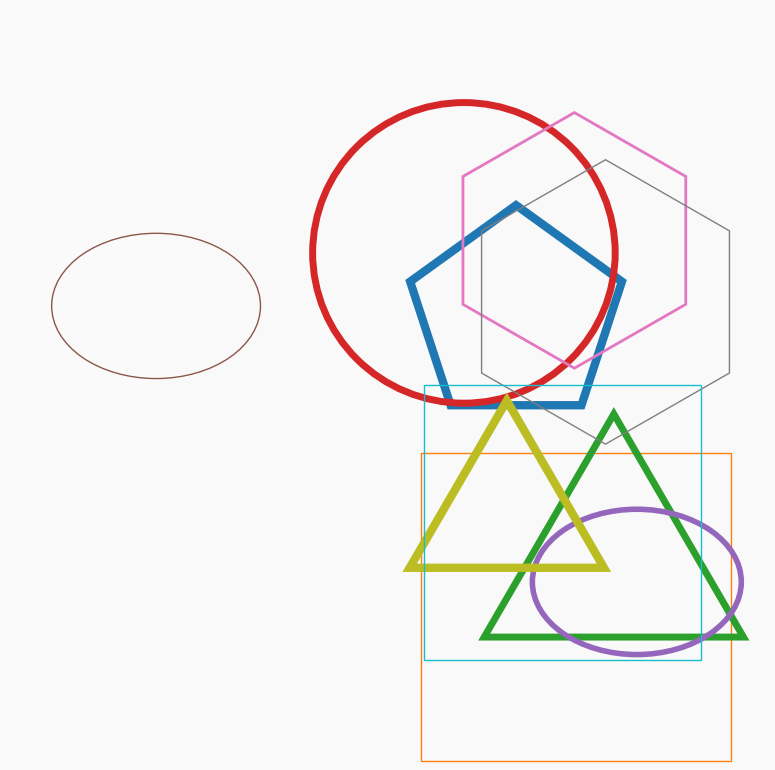[{"shape": "pentagon", "thickness": 3, "radius": 0.72, "center": [0.666, 0.59]}, {"shape": "square", "thickness": 0.5, "radius": 1.0, "center": [0.743, 0.211]}, {"shape": "triangle", "thickness": 2.5, "radius": 0.97, "center": [0.792, 0.269]}, {"shape": "circle", "thickness": 2.5, "radius": 0.98, "center": [0.599, 0.672]}, {"shape": "oval", "thickness": 2, "radius": 0.67, "center": [0.822, 0.244]}, {"shape": "oval", "thickness": 0.5, "radius": 0.67, "center": [0.201, 0.603]}, {"shape": "hexagon", "thickness": 1, "radius": 0.83, "center": [0.741, 0.688]}, {"shape": "hexagon", "thickness": 0.5, "radius": 0.92, "center": [0.781, 0.608]}, {"shape": "triangle", "thickness": 3, "radius": 0.72, "center": [0.654, 0.335]}, {"shape": "square", "thickness": 0.5, "radius": 0.89, "center": [0.726, 0.322]}]